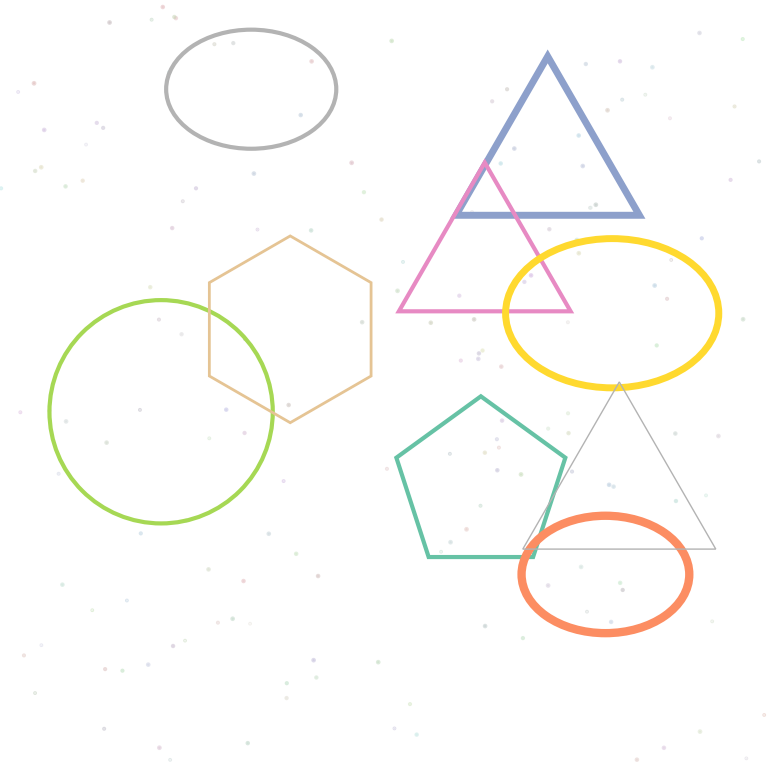[{"shape": "pentagon", "thickness": 1.5, "radius": 0.58, "center": [0.625, 0.37]}, {"shape": "oval", "thickness": 3, "radius": 0.54, "center": [0.786, 0.254]}, {"shape": "triangle", "thickness": 2.5, "radius": 0.69, "center": [0.711, 0.789]}, {"shape": "triangle", "thickness": 1.5, "radius": 0.64, "center": [0.63, 0.66]}, {"shape": "circle", "thickness": 1.5, "radius": 0.73, "center": [0.209, 0.465]}, {"shape": "oval", "thickness": 2.5, "radius": 0.69, "center": [0.795, 0.593]}, {"shape": "hexagon", "thickness": 1, "radius": 0.61, "center": [0.377, 0.572]}, {"shape": "oval", "thickness": 1.5, "radius": 0.55, "center": [0.326, 0.884]}, {"shape": "triangle", "thickness": 0.5, "radius": 0.72, "center": [0.804, 0.359]}]